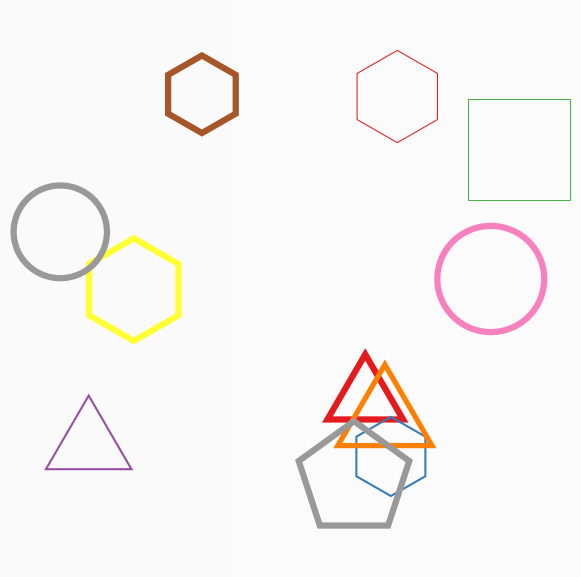[{"shape": "triangle", "thickness": 3, "radius": 0.38, "center": [0.628, 0.31]}, {"shape": "hexagon", "thickness": 0.5, "radius": 0.4, "center": [0.683, 0.832]}, {"shape": "hexagon", "thickness": 1, "radius": 0.34, "center": [0.672, 0.209]}, {"shape": "square", "thickness": 0.5, "radius": 0.44, "center": [0.893, 0.741]}, {"shape": "triangle", "thickness": 1, "radius": 0.42, "center": [0.153, 0.229]}, {"shape": "triangle", "thickness": 2.5, "radius": 0.47, "center": [0.662, 0.274]}, {"shape": "hexagon", "thickness": 3, "radius": 0.44, "center": [0.23, 0.498]}, {"shape": "hexagon", "thickness": 3, "radius": 0.34, "center": [0.347, 0.836]}, {"shape": "circle", "thickness": 3, "radius": 0.46, "center": [0.844, 0.516]}, {"shape": "pentagon", "thickness": 3, "radius": 0.5, "center": [0.609, 0.17]}, {"shape": "circle", "thickness": 3, "radius": 0.4, "center": [0.104, 0.598]}]